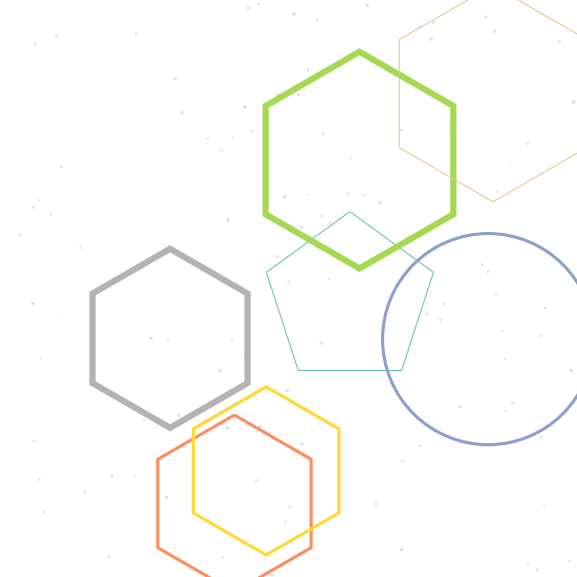[{"shape": "pentagon", "thickness": 0.5, "radius": 0.76, "center": [0.606, 0.481]}, {"shape": "hexagon", "thickness": 1.5, "radius": 0.77, "center": [0.406, 0.127]}, {"shape": "circle", "thickness": 1.5, "radius": 0.91, "center": [0.845, 0.412]}, {"shape": "hexagon", "thickness": 3, "radius": 0.94, "center": [0.622, 0.722]}, {"shape": "hexagon", "thickness": 1.5, "radius": 0.73, "center": [0.461, 0.184]}, {"shape": "hexagon", "thickness": 0.5, "radius": 0.94, "center": [0.854, 0.837]}, {"shape": "hexagon", "thickness": 3, "radius": 0.78, "center": [0.294, 0.413]}]